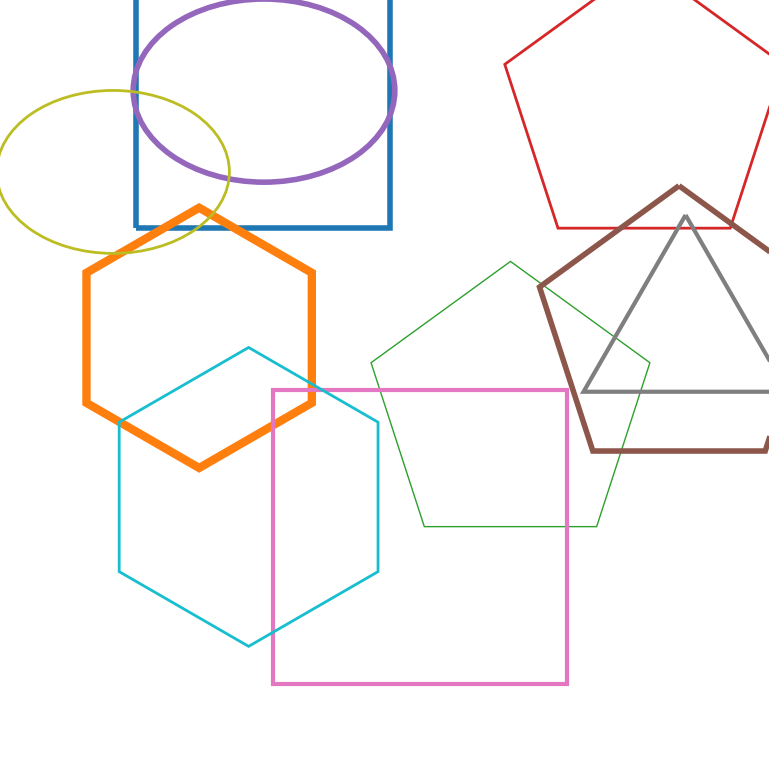[{"shape": "square", "thickness": 2, "radius": 0.83, "center": [0.341, 0.869]}, {"shape": "hexagon", "thickness": 3, "radius": 0.84, "center": [0.259, 0.561]}, {"shape": "pentagon", "thickness": 0.5, "radius": 0.95, "center": [0.663, 0.47]}, {"shape": "pentagon", "thickness": 1, "radius": 0.95, "center": [0.837, 0.858]}, {"shape": "oval", "thickness": 2, "radius": 0.85, "center": [0.343, 0.882]}, {"shape": "pentagon", "thickness": 2, "radius": 0.95, "center": [0.882, 0.568]}, {"shape": "square", "thickness": 1.5, "radius": 0.95, "center": [0.546, 0.303]}, {"shape": "triangle", "thickness": 1.5, "radius": 0.76, "center": [0.89, 0.568]}, {"shape": "oval", "thickness": 1, "radius": 0.76, "center": [0.147, 0.777]}, {"shape": "hexagon", "thickness": 1, "radius": 0.97, "center": [0.323, 0.355]}]